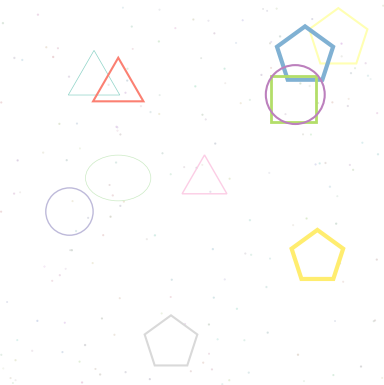[{"shape": "triangle", "thickness": 0.5, "radius": 0.39, "center": [0.244, 0.792]}, {"shape": "pentagon", "thickness": 1.5, "radius": 0.4, "center": [0.879, 0.899]}, {"shape": "circle", "thickness": 1, "radius": 0.31, "center": [0.18, 0.45]}, {"shape": "triangle", "thickness": 1.5, "radius": 0.38, "center": [0.307, 0.775]}, {"shape": "pentagon", "thickness": 3, "radius": 0.38, "center": [0.792, 0.855]}, {"shape": "square", "thickness": 2, "radius": 0.3, "center": [0.762, 0.743]}, {"shape": "triangle", "thickness": 1, "radius": 0.34, "center": [0.531, 0.53]}, {"shape": "pentagon", "thickness": 1.5, "radius": 0.36, "center": [0.444, 0.109]}, {"shape": "circle", "thickness": 1.5, "radius": 0.38, "center": [0.767, 0.754]}, {"shape": "oval", "thickness": 0.5, "radius": 0.42, "center": [0.307, 0.538]}, {"shape": "pentagon", "thickness": 3, "radius": 0.35, "center": [0.824, 0.332]}]